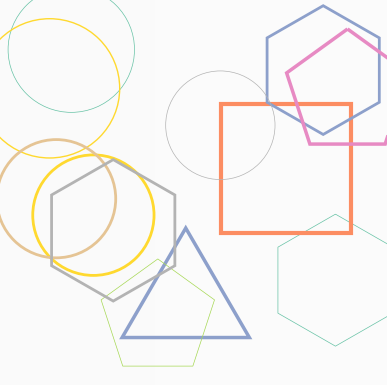[{"shape": "hexagon", "thickness": 0.5, "radius": 0.86, "center": [0.866, 0.272]}, {"shape": "circle", "thickness": 0.5, "radius": 0.82, "center": [0.184, 0.871]}, {"shape": "square", "thickness": 3, "radius": 0.84, "center": [0.737, 0.563]}, {"shape": "triangle", "thickness": 2.5, "radius": 0.95, "center": [0.479, 0.218]}, {"shape": "hexagon", "thickness": 2, "radius": 0.84, "center": [0.834, 0.818]}, {"shape": "pentagon", "thickness": 2.5, "radius": 0.83, "center": [0.897, 0.759]}, {"shape": "pentagon", "thickness": 0.5, "radius": 0.77, "center": [0.407, 0.174]}, {"shape": "circle", "thickness": 1, "radius": 0.9, "center": [0.128, 0.771]}, {"shape": "circle", "thickness": 2, "radius": 0.78, "center": [0.241, 0.441]}, {"shape": "circle", "thickness": 2, "radius": 0.77, "center": [0.145, 0.484]}, {"shape": "hexagon", "thickness": 2, "radius": 0.92, "center": [0.292, 0.402]}, {"shape": "circle", "thickness": 0.5, "radius": 0.71, "center": [0.569, 0.675]}]